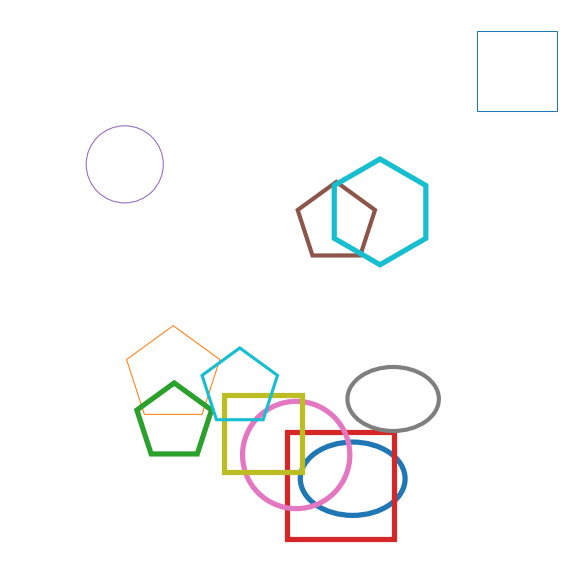[{"shape": "square", "thickness": 0.5, "radius": 0.34, "center": [0.895, 0.876]}, {"shape": "oval", "thickness": 2.5, "radius": 0.45, "center": [0.611, 0.17]}, {"shape": "pentagon", "thickness": 0.5, "radius": 0.42, "center": [0.3, 0.35]}, {"shape": "pentagon", "thickness": 2.5, "radius": 0.34, "center": [0.302, 0.268]}, {"shape": "square", "thickness": 2.5, "radius": 0.46, "center": [0.59, 0.158]}, {"shape": "circle", "thickness": 0.5, "radius": 0.33, "center": [0.216, 0.715]}, {"shape": "pentagon", "thickness": 2, "radius": 0.35, "center": [0.582, 0.614]}, {"shape": "circle", "thickness": 2.5, "radius": 0.46, "center": [0.513, 0.211]}, {"shape": "oval", "thickness": 2, "radius": 0.4, "center": [0.681, 0.308]}, {"shape": "square", "thickness": 2.5, "radius": 0.33, "center": [0.455, 0.249]}, {"shape": "pentagon", "thickness": 1.5, "radius": 0.34, "center": [0.415, 0.328]}, {"shape": "hexagon", "thickness": 2.5, "radius": 0.46, "center": [0.658, 0.632]}]